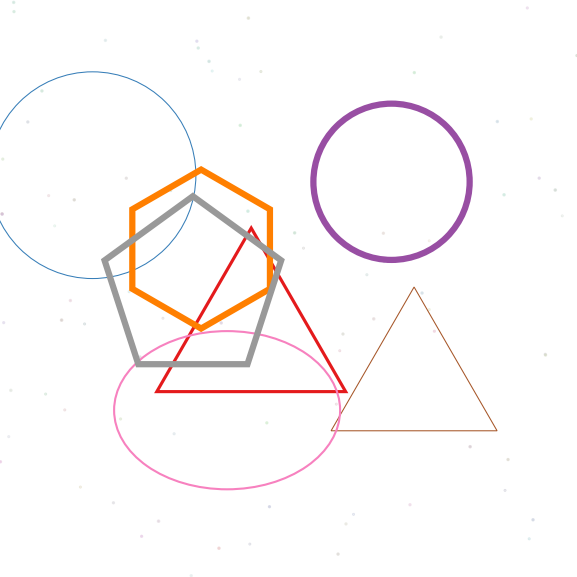[{"shape": "triangle", "thickness": 1.5, "radius": 0.94, "center": [0.435, 0.415]}, {"shape": "circle", "thickness": 0.5, "radius": 0.89, "center": [0.16, 0.696]}, {"shape": "circle", "thickness": 3, "radius": 0.68, "center": [0.678, 0.684]}, {"shape": "hexagon", "thickness": 3, "radius": 0.69, "center": [0.348, 0.568]}, {"shape": "triangle", "thickness": 0.5, "radius": 0.83, "center": [0.717, 0.336]}, {"shape": "oval", "thickness": 1, "radius": 0.98, "center": [0.393, 0.289]}, {"shape": "pentagon", "thickness": 3, "radius": 0.8, "center": [0.334, 0.499]}]